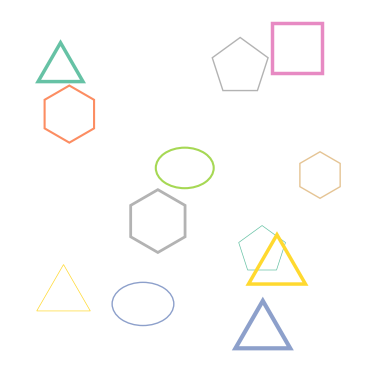[{"shape": "triangle", "thickness": 2.5, "radius": 0.34, "center": [0.157, 0.822]}, {"shape": "pentagon", "thickness": 0.5, "radius": 0.32, "center": [0.681, 0.35]}, {"shape": "hexagon", "thickness": 1.5, "radius": 0.37, "center": [0.18, 0.704]}, {"shape": "triangle", "thickness": 3, "radius": 0.41, "center": [0.683, 0.136]}, {"shape": "oval", "thickness": 1, "radius": 0.4, "center": [0.371, 0.211]}, {"shape": "square", "thickness": 2.5, "radius": 0.33, "center": [0.771, 0.875]}, {"shape": "oval", "thickness": 1.5, "radius": 0.38, "center": [0.48, 0.564]}, {"shape": "triangle", "thickness": 2.5, "radius": 0.43, "center": [0.719, 0.305]}, {"shape": "triangle", "thickness": 0.5, "radius": 0.4, "center": [0.165, 0.233]}, {"shape": "hexagon", "thickness": 1, "radius": 0.3, "center": [0.831, 0.545]}, {"shape": "hexagon", "thickness": 2, "radius": 0.41, "center": [0.41, 0.426]}, {"shape": "pentagon", "thickness": 1, "radius": 0.38, "center": [0.624, 0.826]}]